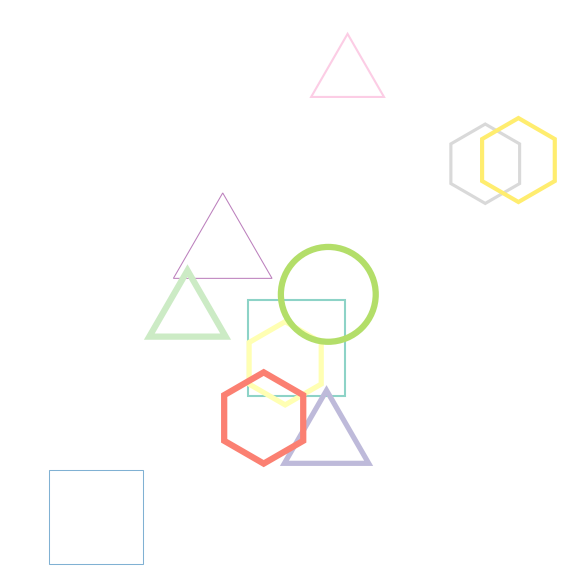[{"shape": "square", "thickness": 1, "radius": 0.42, "center": [0.513, 0.397]}, {"shape": "hexagon", "thickness": 2.5, "radius": 0.36, "center": [0.494, 0.37]}, {"shape": "triangle", "thickness": 2.5, "radius": 0.42, "center": [0.565, 0.239]}, {"shape": "hexagon", "thickness": 3, "radius": 0.4, "center": [0.457, 0.275]}, {"shape": "square", "thickness": 0.5, "radius": 0.41, "center": [0.166, 0.104]}, {"shape": "circle", "thickness": 3, "radius": 0.41, "center": [0.568, 0.489]}, {"shape": "triangle", "thickness": 1, "radius": 0.36, "center": [0.602, 0.868]}, {"shape": "hexagon", "thickness": 1.5, "radius": 0.34, "center": [0.84, 0.716]}, {"shape": "triangle", "thickness": 0.5, "radius": 0.49, "center": [0.386, 0.566]}, {"shape": "triangle", "thickness": 3, "radius": 0.38, "center": [0.325, 0.454]}, {"shape": "hexagon", "thickness": 2, "radius": 0.36, "center": [0.898, 0.722]}]